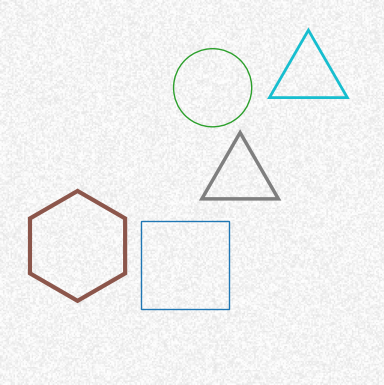[{"shape": "square", "thickness": 1, "radius": 0.57, "center": [0.48, 0.312]}, {"shape": "circle", "thickness": 1, "radius": 0.51, "center": [0.552, 0.772]}, {"shape": "hexagon", "thickness": 3, "radius": 0.71, "center": [0.201, 0.361]}, {"shape": "triangle", "thickness": 2.5, "radius": 0.57, "center": [0.624, 0.541]}, {"shape": "triangle", "thickness": 2, "radius": 0.58, "center": [0.801, 0.805]}]